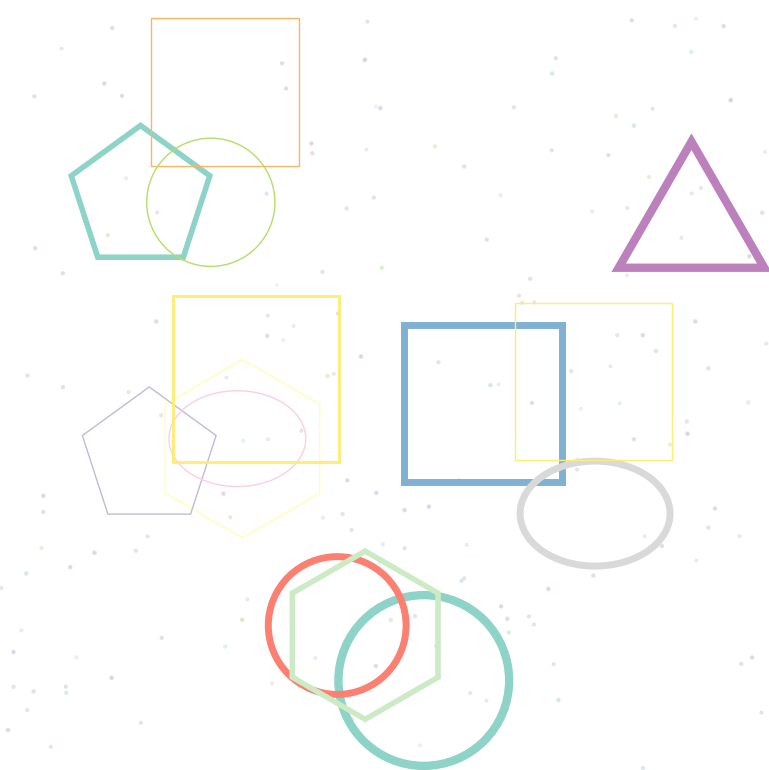[{"shape": "pentagon", "thickness": 2, "radius": 0.47, "center": [0.182, 0.742]}, {"shape": "circle", "thickness": 3, "radius": 0.55, "center": [0.55, 0.116]}, {"shape": "hexagon", "thickness": 0.5, "radius": 0.58, "center": [0.315, 0.417]}, {"shape": "pentagon", "thickness": 0.5, "radius": 0.46, "center": [0.194, 0.406]}, {"shape": "circle", "thickness": 2.5, "radius": 0.45, "center": [0.438, 0.188]}, {"shape": "square", "thickness": 2.5, "radius": 0.51, "center": [0.627, 0.476]}, {"shape": "square", "thickness": 0.5, "radius": 0.48, "center": [0.292, 0.881]}, {"shape": "circle", "thickness": 0.5, "radius": 0.42, "center": [0.274, 0.737]}, {"shape": "oval", "thickness": 0.5, "radius": 0.44, "center": [0.308, 0.43]}, {"shape": "oval", "thickness": 2.5, "radius": 0.49, "center": [0.773, 0.333]}, {"shape": "triangle", "thickness": 3, "radius": 0.55, "center": [0.898, 0.707]}, {"shape": "hexagon", "thickness": 2, "radius": 0.55, "center": [0.474, 0.175]}, {"shape": "square", "thickness": 1, "radius": 0.54, "center": [0.333, 0.508]}, {"shape": "square", "thickness": 0.5, "radius": 0.51, "center": [0.771, 0.505]}]